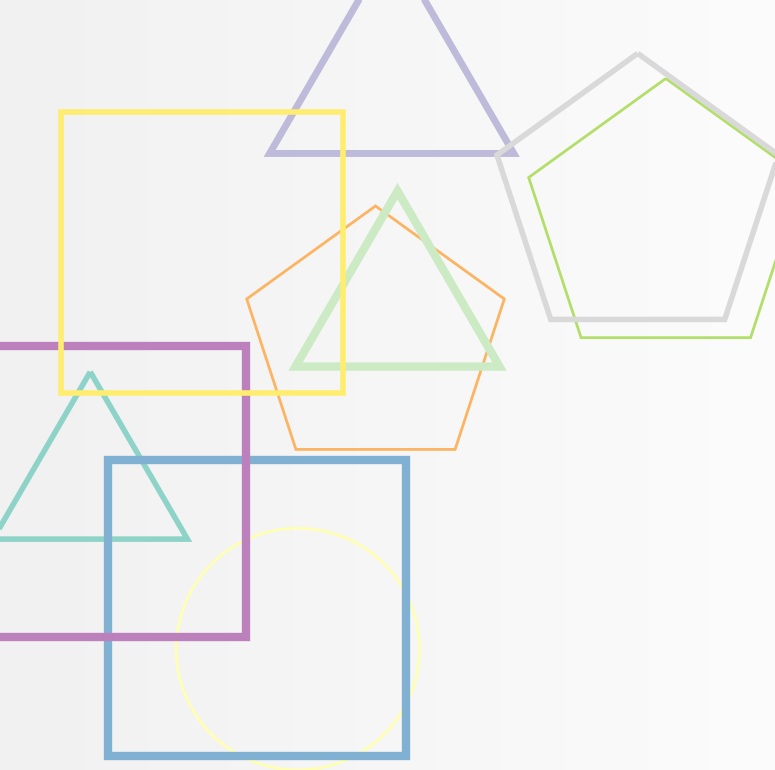[{"shape": "triangle", "thickness": 2, "radius": 0.72, "center": [0.116, 0.372]}, {"shape": "circle", "thickness": 1, "radius": 0.78, "center": [0.384, 0.157]}, {"shape": "triangle", "thickness": 2.5, "radius": 0.91, "center": [0.505, 0.892]}, {"shape": "square", "thickness": 3, "radius": 0.96, "center": [0.332, 0.21]}, {"shape": "pentagon", "thickness": 1, "radius": 0.87, "center": [0.485, 0.558]}, {"shape": "pentagon", "thickness": 1, "radius": 0.93, "center": [0.859, 0.712]}, {"shape": "pentagon", "thickness": 2, "radius": 0.95, "center": [0.823, 0.74]}, {"shape": "square", "thickness": 3, "radius": 0.95, "center": [0.128, 0.362]}, {"shape": "triangle", "thickness": 3, "radius": 0.76, "center": [0.513, 0.6]}, {"shape": "square", "thickness": 2, "radius": 0.91, "center": [0.261, 0.672]}]